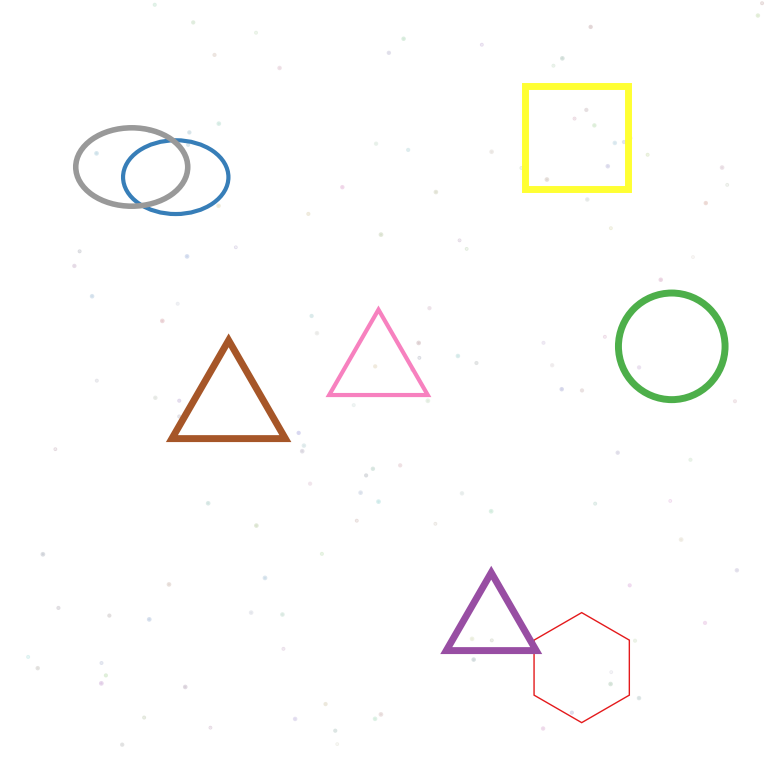[{"shape": "hexagon", "thickness": 0.5, "radius": 0.36, "center": [0.755, 0.133]}, {"shape": "oval", "thickness": 1.5, "radius": 0.34, "center": [0.228, 0.77]}, {"shape": "circle", "thickness": 2.5, "radius": 0.35, "center": [0.872, 0.55]}, {"shape": "triangle", "thickness": 2.5, "radius": 0.34, "center": [0.638, 0.189]}, {"shape": "square", "thickness": 2.5, "radius": 0.33, "center": [0.748, 0.822]}, {"shape": "triangle", "thickness": 2.5, "radius": 0.43, "center": [0.297, 0.473]}, {"shape": "triangle", "thickness": 1.5, "radius": 0.37, "center": [0.492, 0.524]}, {"shape": "oval", "thickness": 2, "radius": 0.36, "center": [0.171, 0.783]}]